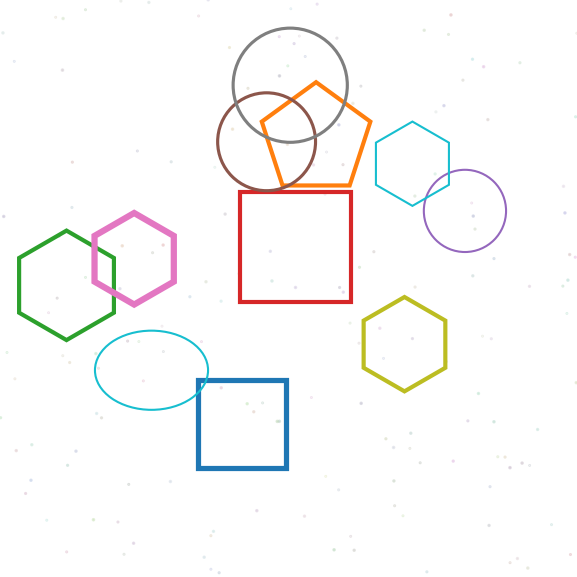[{"shape": "square", "thickness": 2.5, "radius": 0.38, "center": [0.419, 0.265]}, {"shape": "pentagon", "thickness": 2, "radius": 0.49, "center": [0.547, 0.758]}, {"shape": "hexagon", "thickness": 2, "radius": 0.47, "center": [0.115, 0.505]}, {"shape": "square", "thickness": 2, "radius": 0.48, "center": [0.512, 0.572]}, {"shape": "circle", "thickness": 1, "radius": 0.36, "center": [0.805, 0.634]}, {"shape": "circle", "thickness": 1.5, "radius": 0.42, "center": [0.462, 0.754]}, {"shape": "hexagon", "thickness": 3, "radius": 0.4, "center": [0.232, 0.551]}, {"shape": "circle", "thickness": 1.5, "radius": 0.49, "center": [0.503, 0.852]}, {"shape": "hexagon", "thickness": 2, "radius": 0.41, "center": [0.7, 0.403]}, {"shape": "oval", "thickness": 1, "radius": 0.49, "center": [0.262, 0.358]}, {"shape": "hexagon", "thickness": 1, "radius": 0.36, "center": [0.714, 0.716]}]